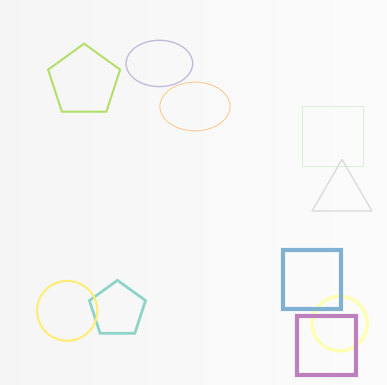[{"shape": "pentagon", "thickness": 2, "radius": 0.38, "center": [0.303, 0.196]}, {"shape": "circle", "thickness": 2.5, "radius": 0.35, "center": [0.877, 0.159]}, {"shape": "oval", "thickness": 1, "radius": 0.43, "center": [0.411, 0.835]}, {"shape": "square", "thickness": 3, "radius": 0.38, "center": [0.806, 0.274]}, {"shape": "oval", "thickness": 0.5, "radius": 0.45, "center": [0.503, 0.723]}, {"shape": "pentagon", "thickness": 1.5, "radius": 0.49, "center": [0.217, 0.789]}, {"shape": "triangle", "thickness": 1, "radius": 0.45, "center": [0.883, 0.497]}, {"shape": "square", "thickness": 3, "radius": 0.38, "center": [0.842, 0.103]}, {"shape": "square", "thickness": 0.5, "radius": 0.39, "center": [0.857, 0.647]}, {"shape": "circle", "thickness": 1.5, "radius": 0.39, "center": [0.173, 0.193]}]